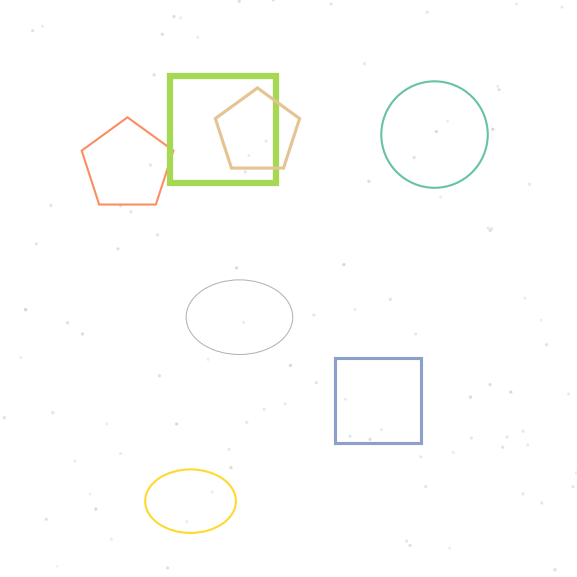[{"shape": "circle", "thickness": 1, "radius": 0.46, "center": [0.752, 0.766]}, {"shape": "pentagon", "thickness": 1, "radius": 0.42, "center": [0.221, 0.712]}, {"shape": "square", "thickness": 1.5, "radius": 0.37, "center": [0.655, 0.306]}, {"shape": "square", "thickness": 3, "radius": 0.46, "center": [0.386, 0.775]}, {"shape": "oval", "thickness": 1, "radius": 0.39, "center": [0.33, 0.131]}, {"shape": "pentagon", "thickness": 1.5, "radius": 0.38, "center": [0.446, 0.77]}, {"shape": "oval", "thickness": 0.5, "radius": 0.46, "center": [0.415, 0.45]}]